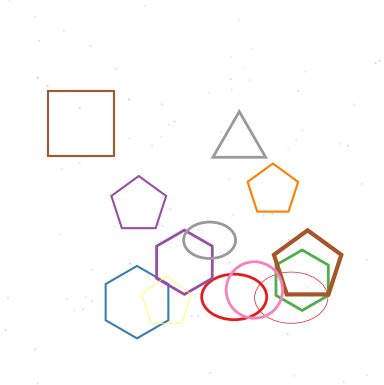[{"shape": "oval", "thickness": 0.5, "radius": 0.48, "center": [0.756, 0.227]}, {"shape": "oval", "thickness": 2, "radius": 0.42, "center": [0.608, 0.229]}, {"shape": "hexagon", "thickness": 1.5, "radius": 0.47, "center": [0.356, 0.215]}, {"shape": "hexagon", "thickness": 2, "radius": 0.39, "center": [0.785, 0.272]}, {"shape": "pentagon", "thickness": 1.5, "radius": 0.37, "center": [0.36, 0.468]}, {"shape": "hexagon", "thickness": 2, "radius": 0.42, "center": [0.479, 0.319]}, {"shape": "pentagon", "thickness": 1.5, "radius": 0.35, "center": [0.709, 0.506]}, {"shape": "pentagon", "thickness": 0.5, "radius": 0.34, "center": [0.432, 0.215]}, {"shape": "pentagon", "thickness": 3, "radius": 0.46, "center": [0.799, 0.31]}, {"shape": "square", "thickness": 1.5, "radius": 0.42, "center": [0.21, 0.68]}, {"shape": "circle", "thickness": 2, "radius": 0.37, "center": [0.661, 0.247]}, {"shape": "oval", "thickness": 2, "radius": 0.34, "center": [0.544, 0.376]}, {"shape": "triangle", "thickness": 2, "radius": 0.4, "center": [0.622, 0.631]}]